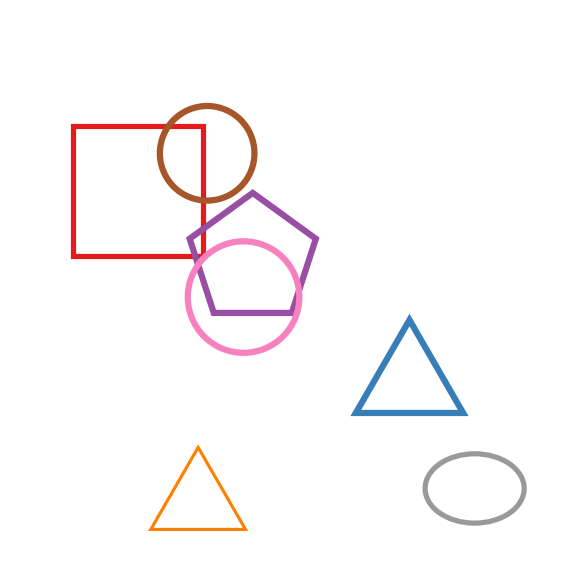[{"shape": "square", "thickness": 2.5, "radius": 0.56, "center": [0.239, 0.669]}, {"shape": "triangle", "thickness": 3, "radius": 0.54, "center": [0.709, 0.338]}, {"shape": "pentagon", "thickness": 3, "radius": 0.57, "center": [0.438, 0.55]}, {"shape": "triangle", "thickness": 1.5, "radius": 0.47, "center": [0.343, 0.13]}, {"shape": "circle", "thickness": 3, "radius": 0.41, "center": [0.359, 0.734]}, {"shape": "circle", "thickness": 3, "radius": 0.48, "center": [0.422, 0.485]}, {"shape": "oval", "thickness": 2.5, "radius": 0.43, "center": [0.822, 0.153]}]